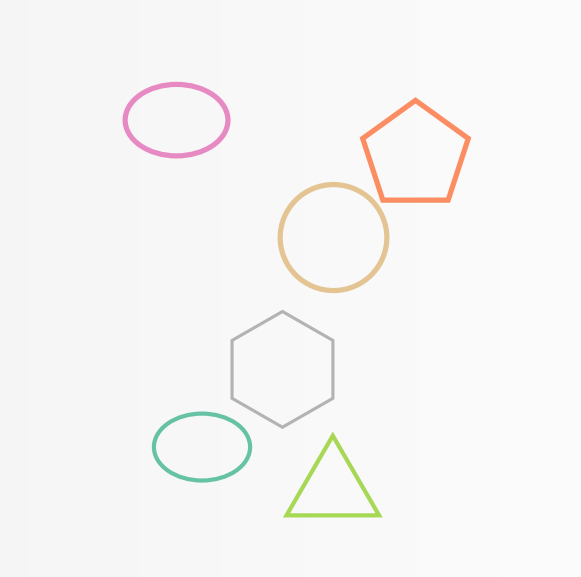[{"shape": "oval", "thickness": 2, "radius": 0.41, "center": [0.348, 0.225]}, {"shape": "pentagon", "thickness": 2.5, "radius": 0.48, "center": [0.715, 0.73]}, {"shape": "oval", "thickness": 2.5, "radius": 0.44, "center": [0.304, 0.791]}, {"shape": "triangle", "thickness": 2, "radius": 0.46, "center": [0.573, 0.153]}, {"shape": "circle", "thickness": 2.5, "radius": 0.46, "center": [0.574, 0.588]}, {"shape": "hexagon", "thickness": 1.5, "radius": 0.5, "center": [0.486, 0.36]}]